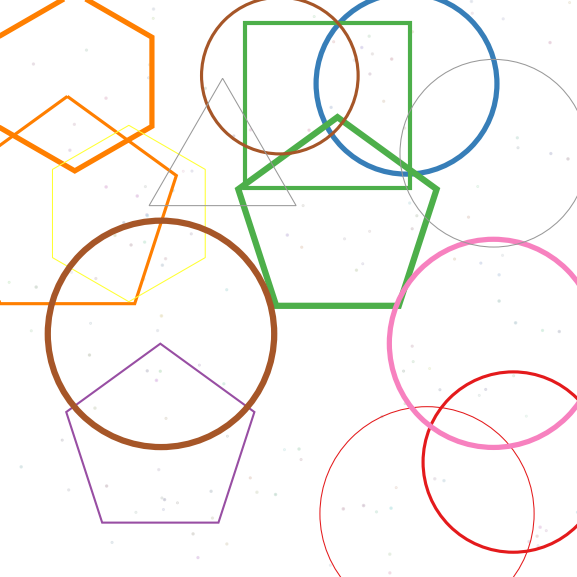[{"shape": "circle", "thickness": 0.5, "radius": 0.93, "center": [0.739, 0.11]}, {"shape": "circle", "thickness": 1.5, "radius": 0.78, "center": [0.889, 0.199]}, {"shape": "circle", "thickness": 2.5, "radius": 0.78, "center": [0.704, 0.854]}, {"shape": "square", "thickness": 2, "radius": 0.71, "center": [0.567, 0.816]}, {"shape": "pentagon", "thickness": 3, "radius": 0.9, "center": [0.584, 0.616]}, {"shape": "pentagon", "thickness": 1, "radius": 0.86, "center": [0.278, 0.233]}, {"shape": "hexagon", "thickness": 2.5, "radius": 0.77, "center": [0.129, 0.858]}, {"shape": "pentagon", "thickness": 1.5, "radius": 0.99, "center": [0.117, 0.634]}, {"shape": "hexagon", "thickness": 0.5, "radius": 0.76, "center": [0.223, 0.629]}, {"shape": "circle", "thickness": 1.5, "radius": 0.68, "center": [0.485, 0.868]}, {"shape": "circle", "thickness": 3, "radius": 0.98, "center": [0.279, 0.421]}, {"shape": "circle", "thickness": 2.5, "radius": 0.9, "center": [0.854, 0.405]}, {"shape": "circle", "thickness": 0.5, "radius": 0.81, "center": [0.855, 0.734]}, {"shape": "triangle", "thickness": 0.5, "radius": 0.73, "center": [0.385, 0.717]}]